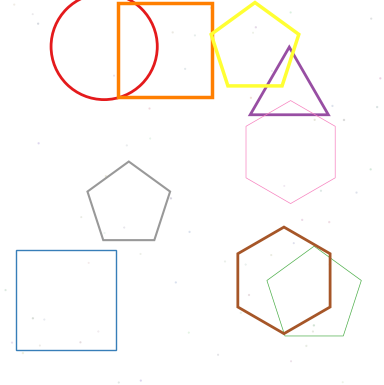[{"shape": "circle", "thickness": 2, "radius": 0.69, "center": [0.271, 0.879]}, {"shape": "square", "thickness": 1, "radius": 0.65, "center": [0.171, 0.221]}, {"shape": "pentagon", "thickness": 0.5, "radius": 0.64, "center": [0.816, 0.232]}, {"shape": "triangle", "thickness": 2, "radius": 0.59, "center": [0.751, 0.761]}, {"shape": "square", "thickness": 2.5, "radius": 0.61, "center": [0.429, 0.871]}, {"shape": "pentagon", "thickness": 2.5, "radius": 0.6, "center": [0.662, 0.874]}, {"shape": "hexagon", "thickness": 2, "radius": 0.69, "center": [0.738, 0.272]}, {"shape": "hexagon", "thickness": 0.5, "radius": 0.67, "center": [0.755, 0.605]}, {"shape": "pentagon", "thickness": 1.5, "radius": 0.56, "center": [0.335, 0.468]}]